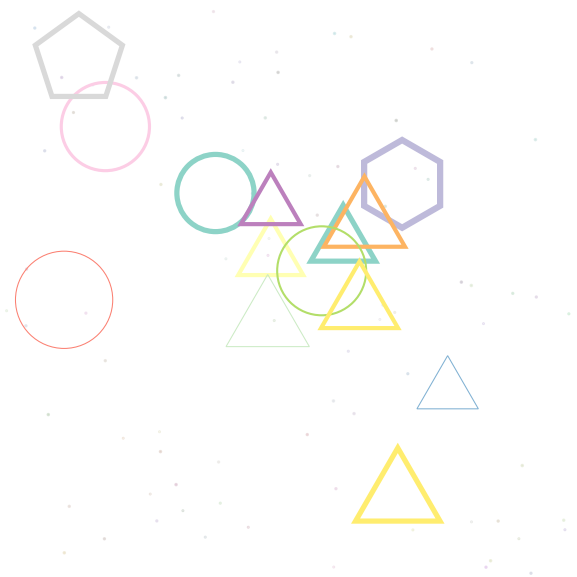[{"shape": "triangle", "thickness": 2.5, "radius": 0.32, "center": [0.594, 0.579]}, {"shape": "circle", "thickness": 2.5, "radius": 0.33, "center": [0.373, 0.665]}, {"shape": "triangle", "thickness": 2, "radius": 0.32, "center": [0.469, 0.555]}, {"shape": "hexagon", "thickness": 3, "radius": 0.38, "center": [0.696, 0.681]}, {"shape": "circle", "thickness": 0.5, "radius": 0.42, "center": [0.111, 0.48]}, {"shape": "triangle", "thickness": 0.5, "radius": 0.31, "center": [0.775, 0.322]}, {"shape": "triangle", "thickness": 2, "radius": 0.41, "center": [0.631, 0.612]}, {"shape": "circle", "thickness": 1, "radius": 0.39, "center": [0.557, 0.53]}, {"shape": "circle", "thickness": 1.5, "radius": 0.38, "center": [0.182, 0.78]}, {"shape": "pentagon", "thickness": 2.5, "radius": 0.4, "center": [0.137, 0.896]}, {"shape": "triangle", "thickness": 2, "radius": 0.3, "center": [0.469, 0.641]}, {"shape": "triangle", "thickness": 0.5, "radius": 0.42, "center": [0.464, 0.441]}, {"shape": "triangle", "thickness": 2.5, "radius": 0.42, "center": [0.689, 0.139]}, {"shape": "triangle", "thickness": 2, "radius": 0.38, "center": [0.623, 0.469]}]